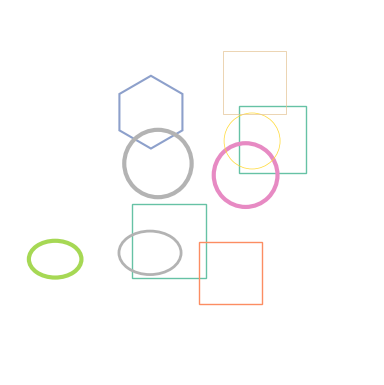[{"shape": "square", "thickness": 1, "radius": 0.48, "center": [0.439, 0.373]}, {"shape": "square", "thickness": 1, "radius": 0.43, "center": [0.707, 0.639]}, {"shape": "square", "thickness": 1, "radius": 0.41, "center": [0.599, 0.291]}, {"shape": "hexagon", "thickness": 1.5, "radius": 0.47, "center": [0.392, 0.709]}, {"shape": "circle", "thickness": 3, "radius": 0.41, "center": [0.638, 0.545]}, {"shape": "oval", "thickness": 3, "radius": 0.34, "center": [0.143, 0.327]}, {"shape": "circle", "thickness": 0.5, "radius": 0.36, "center": [0.655, 0.634]}, {"shape": "square", "thickness": 0.5, "radius": 0.41, "center": [0.661, 0.786]}, {"shape": "circle", "thickness": 3, "radius": 0.44, "center": [0.41, 0.575]}, {"shape": "oval", "thickness": 2, "radius": 0.4, "center": [0.39, 0.343]}]